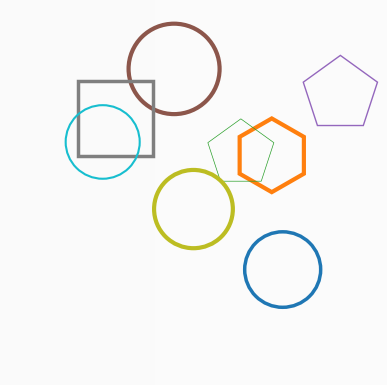[{"shape": "circle", "thickness": 2.5, "radius": 0.49, "center": [0.729, 0.3]}, {"shape": "hexagon", "thickness": 3, "radius": 0.48, "center": [0.701, 0.597]}, {"shape": "pentagon", "thickness": 0.5, "radius": 0.45, "center": [0.622, 0.602]}, {"shape": "pentagon", "thickness": 1, "radius": 0.5, "center": [0.878, 0.755]}, {"shape": "circle", "thickness": 3, "radius": 0.59, "center": [0.449, 0.821]}, {"shape": "square", "thickness": 2.5, "radius": 0.48, "center": [0.298, 0.692]}, {"shape": "circle", "thickness": 3, "radius": 0.51, "center": [0.499, 0.457]}, {"shape": "circle", "thickness": 1.5, "radius": 0.48, "center": [0.265, 0.631]}]